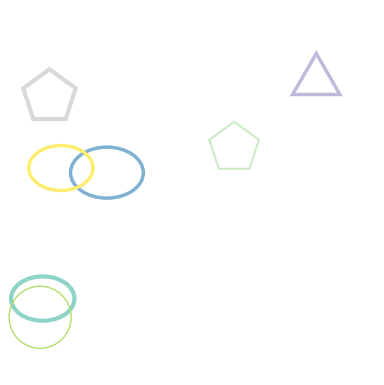[{"shape": "oval", "thickness": 3, "radius": 0.41, "center": [0.111, 0.224]}, {"shape": "triangle", "thickness": 2.5, "radius": 0.35, "center": [0.821, 0.79]}, {"shape": "oval", "thickness": 2.5, "radius": 0.47, "center": [0.278, 0.552]}, {"shape": "circle", "thickness": 1, "radius": 0.4, "center": [0.104, 0.176]}, {"shape": "pentagon", "thickness": 3, "radius": 0.36, "center": [0.129, 0.749]}, {"shape": "pentagon", "thickness": 1.5, "radius": 0.34, "center": [0.608, 0.616]}, {"shape": "oval", "thickness": 2.5, "radius": 0.42, "center": [0.158, 0.564]}]